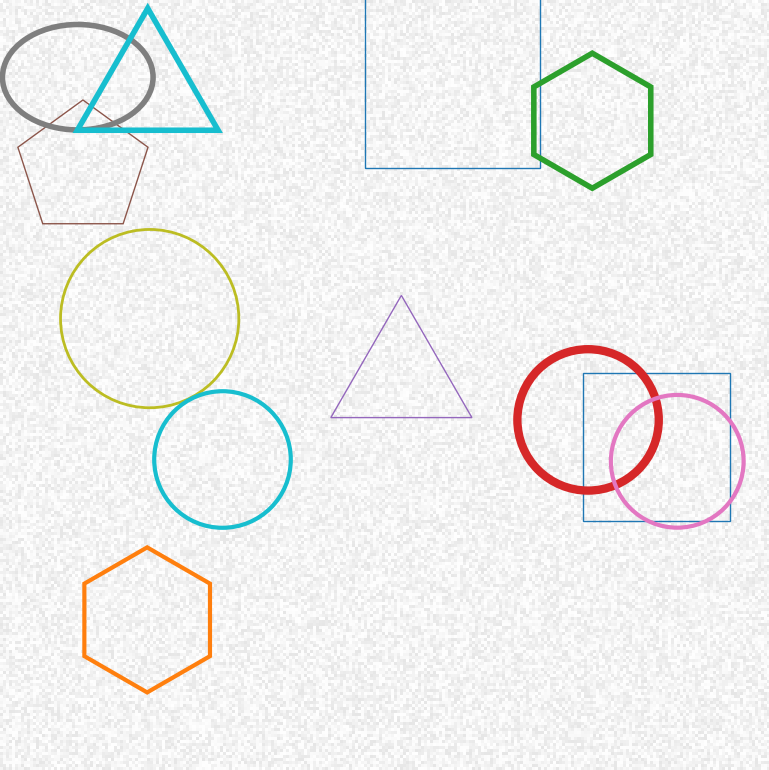[{"shape": "square", "thickness": 0.5, "radius": 0.57, "center": [0.588, 0.895]}, {"shape": "square", "thickness": 0.5, "radius": 0.48, "center": [0.853, 0.42]}, {"shape": "hexagon", "thickness": 1.5, "radius": 0.47, "center": [0.191, 0.195]}, {"shape": "hexagon", "thickness": 2, "radius": 0.44, "center": [0.769, 0.843]}, {"shape": "circle", "thickness": 3, "radius": 0.46, "center": [0.764, 0.455]}, {"shape": "triangle", "thickness": 0.5, "radius": 0.53, "center": [0.521, 0.511]}, {"shape": "pentagon", "thickness": 0.5, "radius": 0.44, "center": [0.108, 0.781]}, {"shape": "circle", "thickness": 1.5, "radius": 0.43, "center": [0.88, 0.401]}, {"shape": "oval", "thickness": 2, "radius": 0.49, "center": [0.101, 0.9]}, {"shape": "circle", "thickness": 1, "radius": 0.58, "center": [0.194, 0.586]}, {"shape": "triangle", "thickness": 2, "radius": 0.53, "center": [0.192, 0.884]}, {"shape": "circle", "thickness": 1.5, "radius": 0.44, "center": [0.289, 0.403]}]